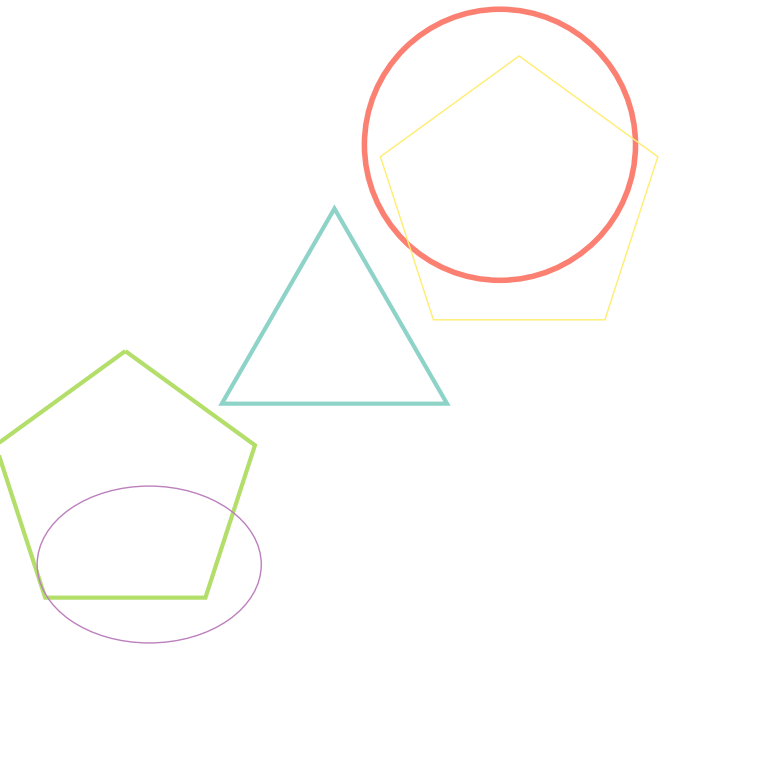[{"shape": "triangle", "thickness": 1.5, "radius": 0.84, "center": [0.434, 0.56]}, {"shape": "circle", "thickness": 2, "radius": 0.88, "center": [0.649, 0.812]}, {"shape": "pentagon", "thickness": 1.5, "radius": 0.89, "center": [0.163, 0.367]}, {"shape": "oval", "thickness": 0.5, "radius": 0.73, "center": [0.194, 0.267]}, {"shape": "pentagon", "thickness": 0.5, "radius": 0.95, "center": [0.674, 0.738]}]